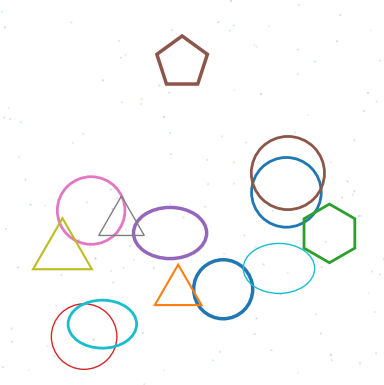[{"shape": "circle", "thickness": 2, "radius": 0.45, "center": [0.744, 0.5]}, {"shape": "circle", "thickness": 2.5, "radius": 0.38, "center": [0.58, 0.249]}, {"shape": "triangle", "thickness": 1.5, "radius": 0.35, "center": [0.463, 0.243]}, {"shape": "hexagon", "thickness": 2, "radius": 0.38, "center": [0.856, 0.394]}, {"shape": "circle", "thickness": 1, "radius": 0.43, "center": [0.219, 0.126]}, {"shape": "oval", "thickness": 2.5, "radius": 0.47, "center": [0.442, 0.395]}, {"shape": "pentagon", "thickness": 2.5, "radius": 0.35, "center": [0.473, 0.838]}, {"shape": "circle", "thickness": 2, "radius": 0.48, "center": [0.748, 0.551]}, {"shape": "circle", "thickness": 2, "radius": 0.44, "center": [0.237, 0.453]}, {"shape": "triangle", "thickness": 1, "radius": 0.34, "center": [0.315, 0.423]}, {"shape": "triangle", "thickness": 1.5, "radius": 0.44, "center": [0.162, 0.345]}, {"shape": "oval", "thickness": 1, "radius": 0.46, "center": [0.725, 0.303]}, {"shape": "oval", "thickness": 2, "radius": 0.44, "center": [0.266, 0.158]}]